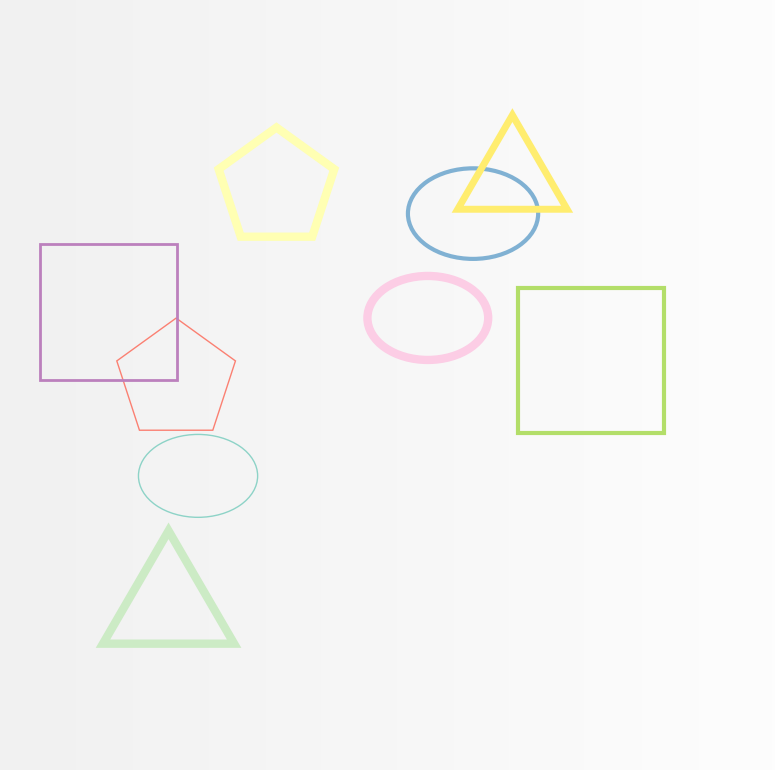[{"shape": "oval", "thickness": 0.5, "radius": 0.38, "center": [0.256, 0.382]}, {"shape": "pentagon", "thickness": 3, "radius": 0.39, "center": [0.357, 0.756]}, {"shape": "pentagon", "thickness": 0.5, "radius": 0.4, "center": [0.227, 0.506]}, {"shape": "oval", "thickness": 1.5, "radius": 0.42, "center": [0.61, 0.723]}, {"shape": "square", "thickness": 1.5, "radius": 0.47, "center": [0.763, 0.532]}, {"shape": "oval", "thickness": 3, "radius": 0.39, "center": [0.552, 0.587]}, {"shape": "square", "thickness": 1, "radius": 0.44, "center": [0.14, 0.595]}, {"shape": "triangle", "thickness": 3, "radius": 0.49, "center": [0.217, 0.213]}, {"shape": "triangle", "thickness": 2.5, "radius": 0.41, "center": [0.661, 0.769]}]